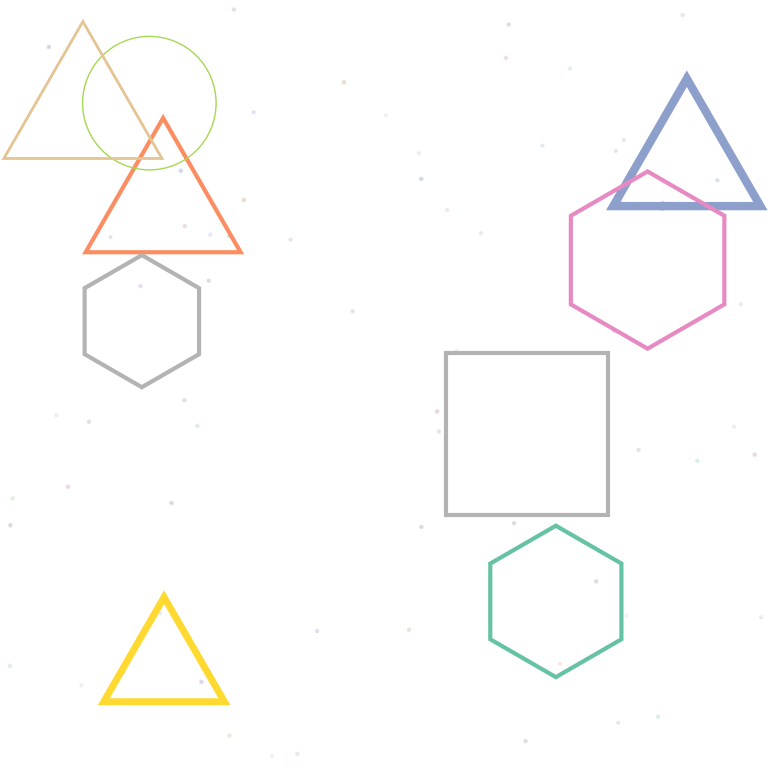[{"shape": "hexagon", "thickness": 1.5, "radius": 0.49, "center": [0.722, 0.219]}, {"shape": "triangle", "thickness": 1.5, "radius": 0.58, "center": [0.212, 0.731]}, {"shape": "triangle", "thickness": 3, "radius": 0.55, "center": [0.892, 0.788]}, {"shape": "hexagon", "thickness": 1.5, "radius": 0.58, "center": [0.841, 0.662]}, {"shape": "circle", "thickness": 0.5, "radius": 0.43, "center": [0.194, 0.866]}, {"shape": "triangle", "thickness": 2.5, "radius": 0.45, "center": [0.213, 0.134]}, {"shape": "triangle", "thickness": 1, "radius": 0.59, "center": [0.108, 0.853]}, {"shape": "hexagon", "thickness": 1.5, "radius": 0.43, "center": [0.184, 0.583]}, {"shape": "square", "thickness": 1.5, "radius": 0.53, "center": [0.684, 0.437]}]